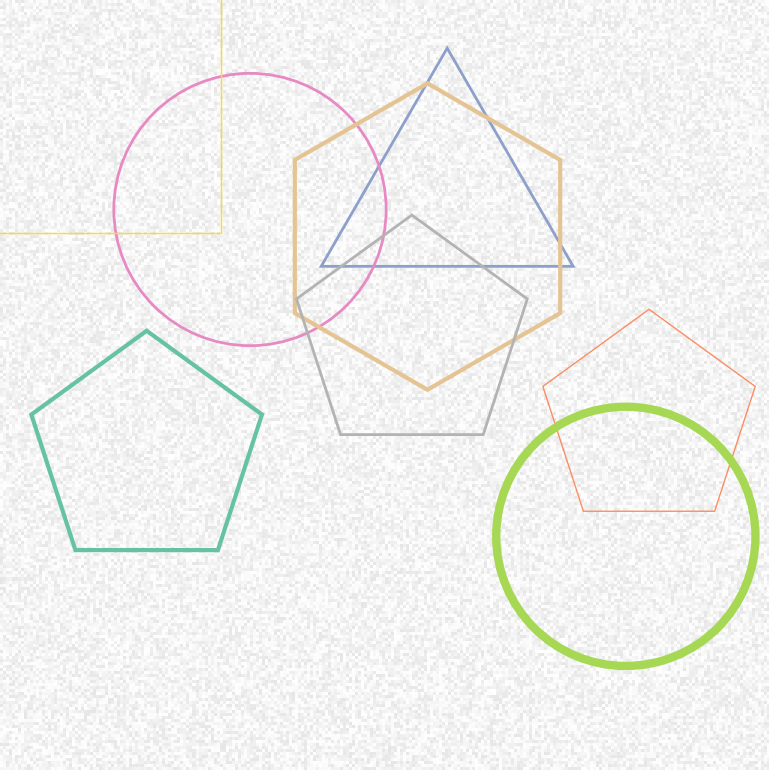[{"shape": "pentagon", "thickness": 1.5, "radius": 0.79, "center": [0.19, 0.413]}, {"shape": "pentagon", "thickness": 0.5, "radius": 0.72, "center": [0.843, 0.453]}, {"shape": "triangle", "thickness": 1, "radius": 0.94, "center": [0.581, 0.749]}, {"shape": "circle", "thickness": 1, "radius": 0.88, "center": [0.325, 0.728]}, {"shape": "circle", "thickness": 3, "radius": 0.84, "center": [0.813, 0.303]}, {"shape": "square", "thickness": 0.5, "radius": 0.93, "center": [0.101, 0.884]}, {"shape": "hexagon", "thickness": 1.5, "radius": 0.99, "center": [0.555, 0.693]}, {"shape": "pentagon", "thickness": 1, "radius": 0.79, "center": [0.535, 0.563]}]